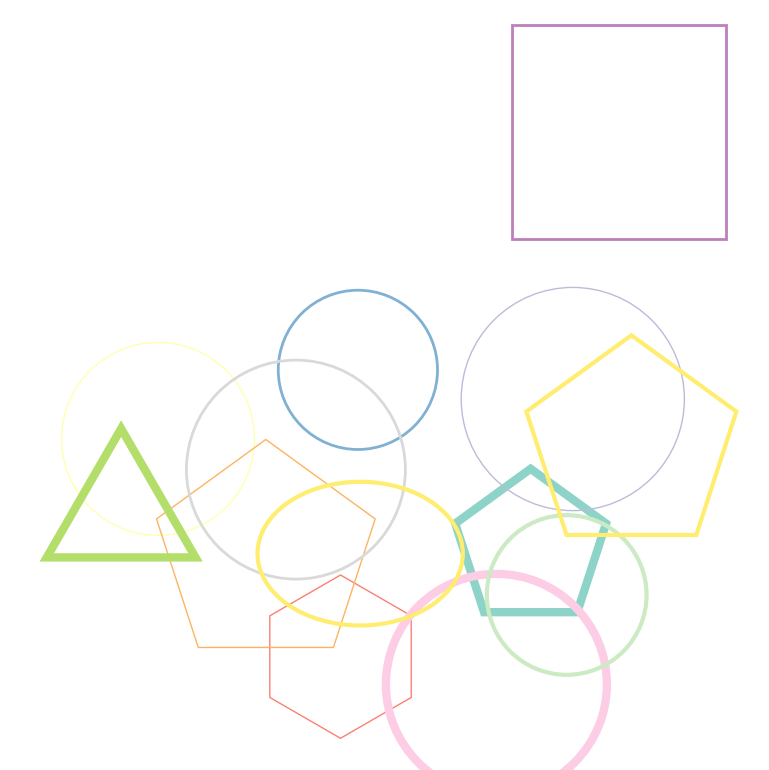[{"shape": "pentagon", "thickness": 3, "radius": 0.51, "center": [0.689, 0.288]}, {"shape": "circle", "thickness": 0.5, "radius": 0.63, "center": [0.205, 0.43]}, {"shape": "circle", "thickness": 0.5, "radius": 0.72, "center": [0.744, 0.482]}, {"shape": "hexagon", "thickness": 0.5, "radius": 0.53, "center": [0.442, 0.147]}, {"shape": "circle", "thickness": 1, "radius": 0.52, "center": [0.465, 0.52]}, {"shape": "pentagon", "thickness": 0.5, "radius": 0.75, "center": [0.345, 0.28]}, {"shape": "triangle", "thickness": 3, "radius": 0.56, "center": [0.157, 0.332]}, {"shape": "circle", "thickness": 3, "radius": 0.72, "center": [0.645, 0.111]}, {"shape": "circle", "thickness": 1, "radius": 0.71, "center": [0.384, 0.39]}, {"shape": "square", "thickness": 1, "radius": 0.69, "center": [0.804, 0.828]}, {"shape": "circle", "thickness": 1.5, "radius": 0.52, "center": [0.736, 0.227]}, {"shape": "oval", "thickness": 1.5, "radius": 0.67, "center": [0.468, 0.281]}, {"shape": "pentagon", "thickness": 1.5, "radius": 0.72, "center": [0.82, 0.421]}]